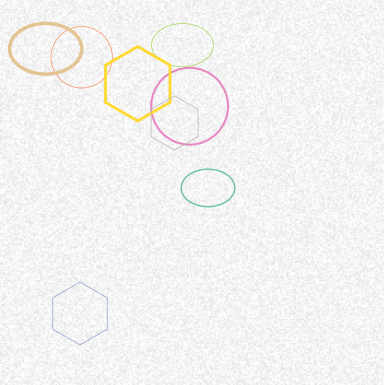[{"shape": "oval", "thickness": 1, "radius": 0.35, "center": [0.54, 0.512]}, {"shape": "circle", "thickness": 0.5, "radius": 0.4, "center": [0.212, 0.851]}, {"shape": "hexagon", "thickness": 0.5, "radius": 0.41, "center": [0.208, 0.186]}, {"shape": "circle", "thickness": 1.5, "radius": 0.5, "center": [0.492, 0.724]}, {"shape": "oval", "thickness": 0.5, "radius": 0.4, "center": [0.474, 0.883]}, {"shape": "hexagon", "thickness": 2, "radius": 0.48, "center": [0.358, 0.782]}, {"shape": "oval", "thickness": 2.5, "radius": 0.47, "center": [0.119, 0.873]}, {"shape": "hexagon", "thickness": 0.5, "radius": 0.35, "center": [0.453, 0.68]}]